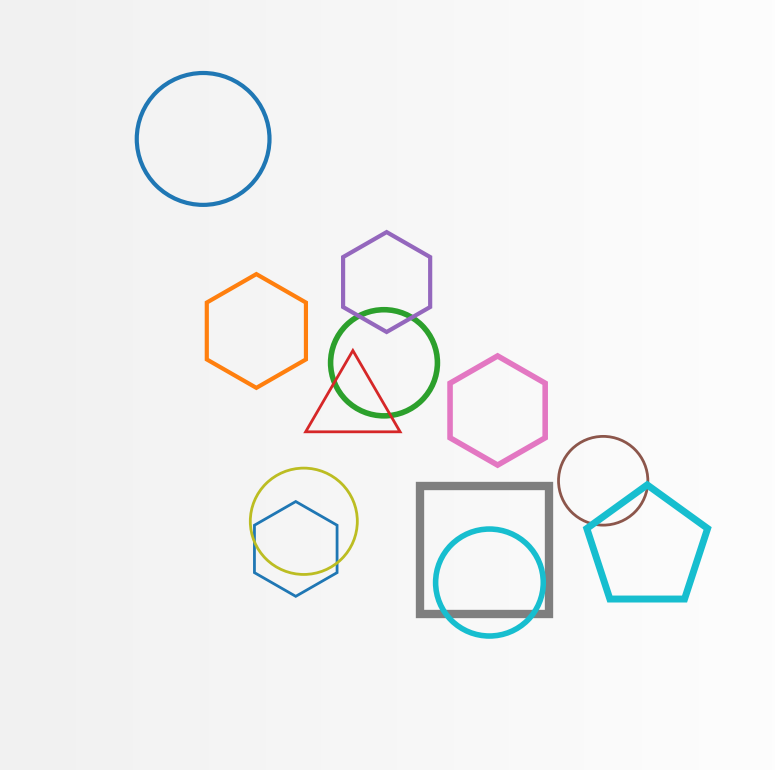[{"shape": "circle", "thickness": 1.5, "radius": 0.43, "center": [0.262, 0.82]}, {"shape": "hexagon", "thickness": 1, "radius": 0.31, "center": [0.382, 0.287]}, {"shape": "hexagon", "thickness": 1.5, "radius": 0.37, "center": [0.331, 0.57]}, {"shape": "circle", "thickness": 2, "radius": 0.34, "center": [0.495, 0.529]}, {"shape": "triangle", "thickness": 1, "radius": 0.35, "center": [0.455, 0.474]}, {"shape": "hexagon", "thickness": 1.5, "radius": 0.32, "center": [0.499, 0.634]}, {"shape": "circle", "thickness": 1, "radius": 0.29, "center": [0.778, 0.376]}, {"shape": "hexagon", "thickness": 2, "radius": 0.35, "center": [0.642, 0.467]}, {"shape": "square", "thickness": 3, "radius": 0.41, "center": [0.625, 0.286]}, {"shape": "circle", "thickness": 1, "radius": 0.35, "center": [0.392, 0.323]}, {"shape": "pentagon", "thickness": 2.5, "radius": 0.41, "center": [0.835, 0.288]}, {"shape": "circle", "thickness": 2, "radius": 0.35, "center": [0.632, 0.243]}]